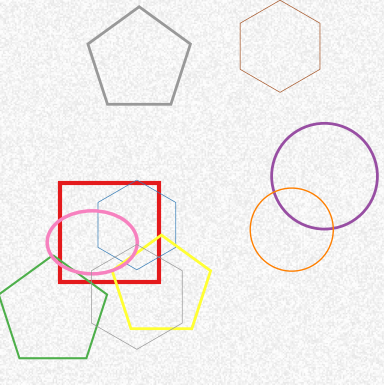[{"shape": "square", "thickness": 3, "radius": 0.64, "center": [0.285, 0.397]}, {"shape": "hexagon", "thickness": 0.5, "radius": 0.58, "center": [0.355, 0.416]}, {"shape": "pentagon", "thickness": 1.5, "radius": 0.74, "center": [0.137, 0.189]}, {"shape": "circle", "thickness": 2, "radius": 0.69, "center": [0.843, 0.542]}, {"shape": "circle", "thickness": 1, "radius": 0.54, "center": [0.758, 0.404]}, {"shape": "pentagon", "thickness": 2, "radius": 0.67, "center": [0.419, 0.255]}, {"shape": "hexagon", "thickness": 0.5, "radius": 0.6, "center": [0.727, 0.88]}, {"shape": "oval", "thickness": 2.5, "radius": 0.58, "center": [0.24, 0.371]}, {"shape": "pentagon", "thickness": 2, "radius": 0.7, "center": [0.361, 0.842]}, {"shape": "hexagon", "thickness": 0.5, "radius": 0.68, "center": [0.355, 0.229]}]